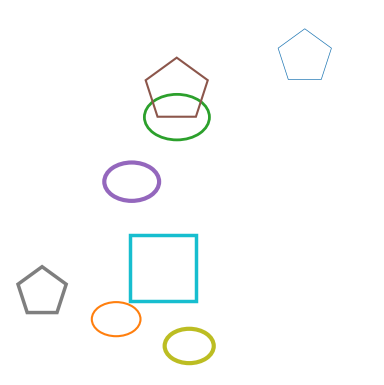[{"shape": "pentagon", "thickness": 0.5, "radius": 0.36, "center": [0.792, 0.852]}, {"shape": "oval", "thickness": 1.5, "radius": 0.32, "center": [0.302, 0.171]}, {"shape": "oval", "thickness": 2, "radius": 0.42, "center": [0.459, 0.696]}, {"shape": "oval", "thickness": 3, "radius": 0.36, "center": [0.342, 0.528]}, {"shape": "pentagon", "thickness": 1.5, "radius": 0.42, "center": [0.459, 0.765]}, {"shape": "pentagon", "thickness": 2.5, "radius": 0.33, "center": [0.109, 0.241]}, {"shape": "oval", "thickness": 3, "radius": 0.32, "center": [0.491, 0.101]}, {"shape": "square", "thickness": 2.5, "radius": 0.43, "center": [0.423, 0.304]}]